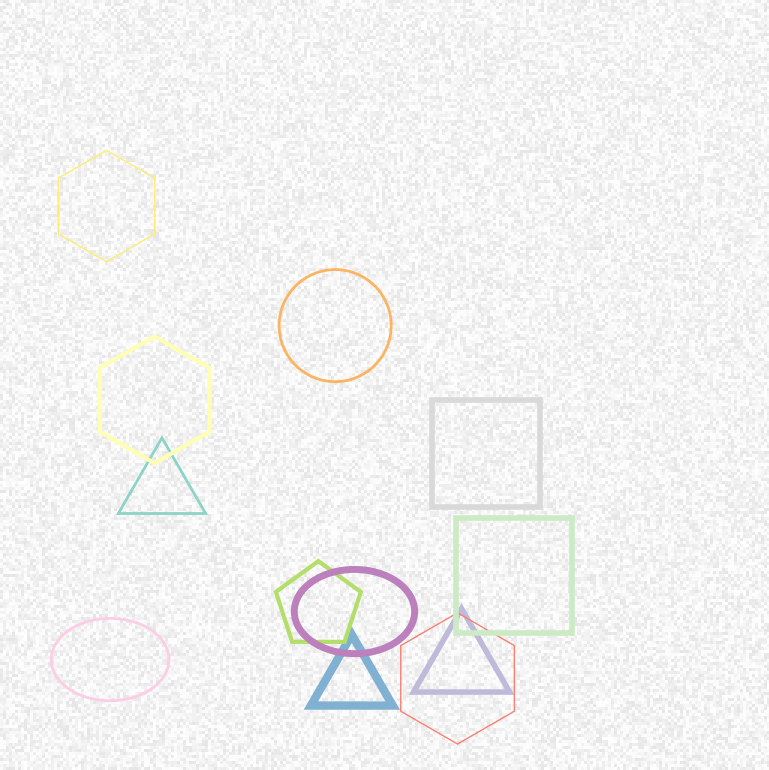[{"shape": "triangle", "thickness": 1, "radius": 0.33, "center": [0.21, 0.366]}, {"shape": "hexagon", "thickness": 1.5, "radius": 0.41, "center": [0.201, 0.481]}, {"shape": "triangle", "thickness": 2, "radius": 0.36, "center": [0.599, 0.137]}, {"shape": "hexagon", "thickness": 0.5, "radius": 0.43, "center": [0.594, 0.119]}, {"shape": "triangle", "thickness": 3, "radius": 0.31, "center": [0.457, 0.114]}, {"shape": "circle", "thickness": 1, "radius": 0.36, "center": [0.435, 0.577]}, {"shape": "pentagon", "thickness": 1.5, "radius": 0.29, "center": [0.413, 0.213]}, {"shape": "oval", "thickness": 1, "radius": 0.38, "center": [0.143, 0.143]}, {"shape": "square", "thickness": 2, "radius": 0.35, "center": [0.631, 0.411]}, {"shape": "oval", "thickness": 2.5, "radius": 0.39, "center": [0.46, 0.206]}, {"shape": "square", "thickness": 2, "radius": 0.37, "center": [0.668, 0.252]}, {"shape": "hexagon", "thickness": 0.5, "radius": 0.36, "center": [0.138, 0.732]}]